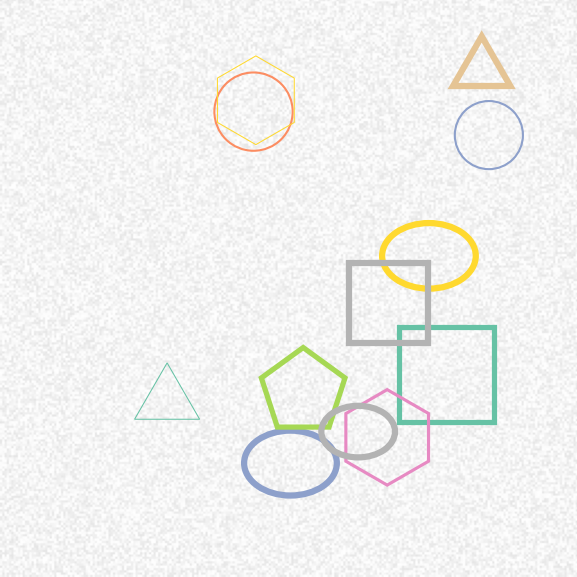[{"shape": "triangle", "thickness": 0.5, "radius": 0.33, "center": [0.289, 0.306]}, {"shape": "square", "thickness": 2.5, "radius": 0.41, "center": [0.773, 0.35]}, {"shape": "circle", "thickness": 1, "radius": 0.34, "center": [0.439, 0.806]}, {"shape": "oval", "thickness": 3, "radius": 0.4, "center": [0.503, 0.197]}, {"shape": "circle", "thickness": 1, "radius": 0.29, "center": [0.847, 0.765]}, {"shape": "hexagon", "thickness": 1.5, "radius": 0.41, "center": [0.67, 0.242]}, {"shape": "pentagon", "thickness": 2.5, "radius": 0.38, "center": [0.525, 0.321]}, {"shape": "oval", "thickness": 3, "radius": 0.41, "center": [0.743, 0.556]}, {"shape": "hexagon", "thickness": 0.5, "radius": 0.38, "center": [0.443, 0.826]}, {"shape": "triangle", "thickness": 3, "radius": 0.29, "center": [0.834, 0.879]}, {"shape": "square", "thickness": 3, "radius": 0.35, "center": [0.673, 0.475]}, {"shape": "oval", "thickness": 3, "radius": 0.32, "center": [0.62, 0.252]}]